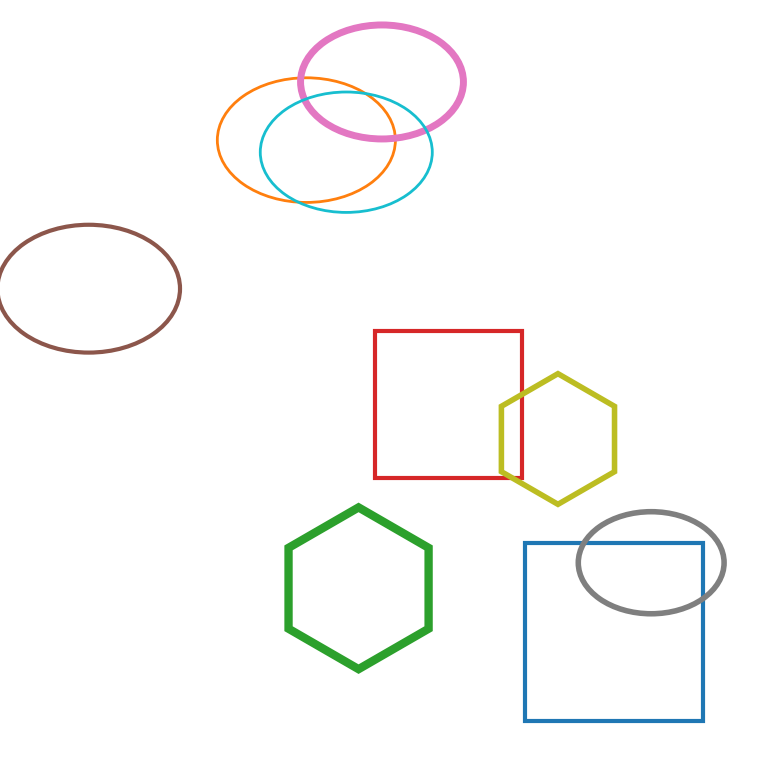[{"shape": "square", "thickness": 1.5, "radius": 0.58, "center": [0.798, 0.179]}, {"shape": "oval", "thickness": 1, "radius": 0.58, "center": [0.398, 0.818]}, {"shape": "hexagon", "thickness": 3, "radius": 0.53, "center": [0.466, 0.236]}, {"shape": "square", "thickness": 1.5, "radius": 0.48, "center": [0.582, 0.475]}, {"shape": "oval", "thickness": 1.5, "radius": 0.59, "center": [0.115, 0.625]}, {"shape": "oval", "thickness": 2.5, "radius": 0.53, "center": [0.496, 0.894]}, {"shape": "oval", "thickness": 2, "radius": 0.47, "center": [0.846, 0.269]}, {"shape": "hexagon", "thickness": 2, "radius": 0.42, "center": [0.725, 0.43]}, {"shape": "oval", "thickness": 1, "radius": 0.56, "center": [0.45, 0.802]}]